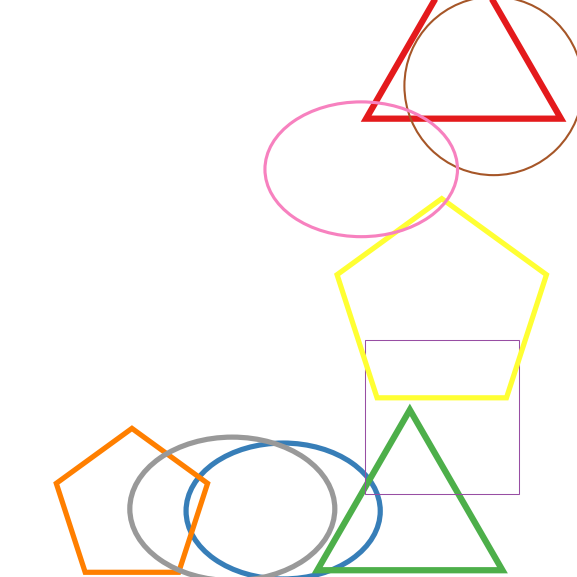[{"shape": "triangle", "thickness": 3, "radius": 0.97, "center": [0.803, 0.891]}, {"shape": "oval", "thickness": 2.5, "radius": 0.84, "center": [0.49, 0.114]}, {"shape": "triangle", "thickness": 3, "radius": 0.93, "center": [0.71, 0.104]}, {"shape": "square", "thickness": 0.5, "radius": 0.67, "center": [0.765, 0.277]}, {"shape": "pentagon", "thickness": 2.5, "radius": 0.69, "center": [0.228, 0.12]}, {"shape": "pentagon", "thickness": 2.5, "radius": 0.95, "center": [0.765, 0.465]}, {"shape": "circle", "thickness": 1, "radius": 0.77, "center": [0.855, 0.85]}, {"shape": "oval", "thickness": 1.5, "radius": 0.83, "center": [0.625, 0.706]}, {"shape": "oval", "thickness": 2.5, "radius": 0.89, "center": [0.402, 0.118]}]